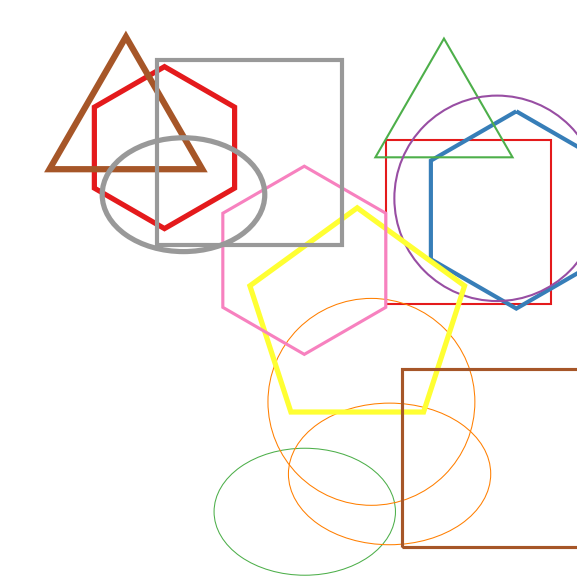[{"shape": "square", "thickness": 1, "radius": 0.71, "center": [0.811, 0.615]}, {"shape": "hexagon", "thickness": 2.5, "radius": 0.7, "center": [0.285, 0.743]}, {"shape": "hexagon", "thickness": 2, "radius": 0.85, "center": [0.894, 0.636]}, {"shape": "oval", "thickness": 0.5, "radius": 0.79, "center": [0.528, 0.113]}, {"shape": "triangle", "thickness": 1, "radius": 0.69, "center": [0.769, 0.795]}, {"shape": "circle", "thickness": 1, "radius": 0.89, "center": [0.861, 0.656]}, {"shape": "circle", "thickness": 0.5, "radius": 0.9, "center": [0.643, 0.303]}, {"shape": "oval", "thickness": 0.5, "radius": 0.88, "center": [0.675, 0.178]}, {"shape": "pentagon", "thickness": 2.5, "radius": 0.98, "center": [0.619, 0.444]}, {"shape": "triangle", "thickness": 3, "radius": 0.76, "center": [0.218, 0.783]}, {"shape": "square", "thickness": 1.5, "radius": 0.77, "center": [0.85, 0.206]}, {"shape": "hexagon", "thickness": 1.5, "radius": 0.81, "center": [0.527, 0.548]}, {"shape": "oval", "thickness": 2.5, "radius": 0.7, "center": [0.318, 0.662]}, {"shape": "square", "thickness": 2, "radius": 0.8, "center": [0.432, 0.735]}]